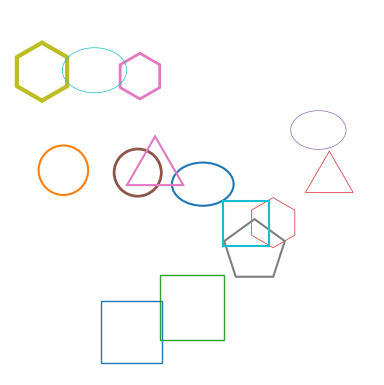[{"shape": "square", "thickness": 1, "radius": 0.4, "center": [0.342, 0.138]}, {"shape": "oval", "thickness": 1.5, "radius": 0.4, "center": [0.527, 0.522]}, {"shape": "circle", "thickness": 1.5, "radius": 0.32, "center": [0.165, 0.558]}, {"shape": "square", "thickness": 1, "radius": 0.42, "center": [0.499, 0.201]}, {"shape": "triangle", "thickness": 0.5, "radius": 0.36, "center": [0.855, 0.536]}, {"shape": "hexagon", "thickness": 0.5, "radius": 0.32, "center": [0.71, 0.422]}, {"shape": "oval", "thickness": 0.5, "radius": 0.36, "center": [0.827, 0.662]}, {"shape": "circle", "thickness": 2, "radius": 0.31, "center": [0.358, 0.552]}, {"shape": "hexagon", "thickness": 2, "radius": 0.3, "center": [0.363, 0.802]}, {"shape": "triangle", "thickness": 1.5, "radius": 0.42, "center": [0.403, 0.561]}, {"shape": "pentagon", "thickness": 1.5, "radius": 0.41, "center": [0.661, 0.348]}, {"shape": "hexagon", "thickness": 3, "radius": 0.38, "center": [0.109, 0.814]}, {"shape": "square", "thickness": 1.5, "radius": 0.3, "center": [0.64, 0.419]}, {"shape": "oval", "thickness": 0.5, "radius": 0.42, "center": [0.246, 0.817]}]